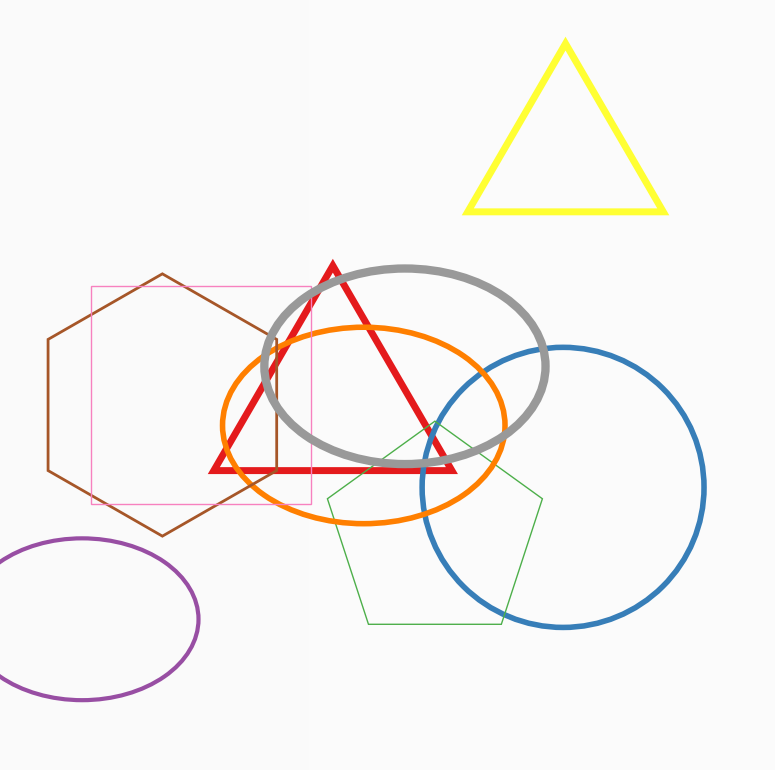[{"shape": "triangle", "thickness": 2.5, "radius": 0.89, "center": [0.429, 0.478]}, {"shape": "circle", "thickness": 2, "radius": 0.91, "center": [0.727, 0.367]}, {"shape": "pentagon", "thickness": 0.5, "radius": 0.73, "center": [0.561, 0.307]}, {"shape": "oval", "thickness": 1.5, "radius": 0.75, "center": [0.106, 0.196]}, {"shape": "oval", "thickness": 2, "radius": 0.91, "center": [0.469, 0.447]}, {"shape": "triangle", "thickness": 2.5, "radius": 0.73, "center": [0.73, 0.798]}, {"shape": "hexagon", "thickness": 1, "radius": 0.85, "center": [0.21, 0.474]}, {"shape": "square", "thickness": 0.5, "radius": 0.71, "center": [0.259, 0.487]}, {"shape": "oval", "thickness": 3, "radius": 0.91, "center": [0.523, 0.524]}]